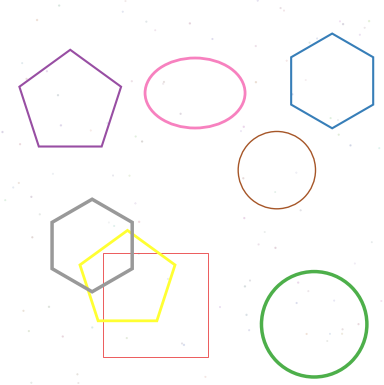[{"shape": "square", "thickness": 0.5, "radius": 0.68, "center": [0.404, 0.208]}, {"shape": "hexagon", "thickness": 1.5, "radius": 0.62, "center": [0.863, 0.79]}, {"shape": "circle", "thickness": 2.5, "radius": 0.68, "center": [0.816, 0.158]}, {"shape": "pentagon", "thickness": 1.5, "radius": 0.69, "center": [0.182, 0.732]}, {"shape": "pentagon", "thickness": 2, "radius": 0.65, "center": [0.331, 0.272]}, {"shape": "circle", "thickness": 1, "radius": 0.5, "center": [0.719, 0.558]}, {"shape": "oval", "thickness": 2, "radius": 0.65, "center": [0.507, 0.758]}, {"shape": "hexagon", "thickness": 2.5, "radius": 0.6, "center": [0.239, 0.362]}]